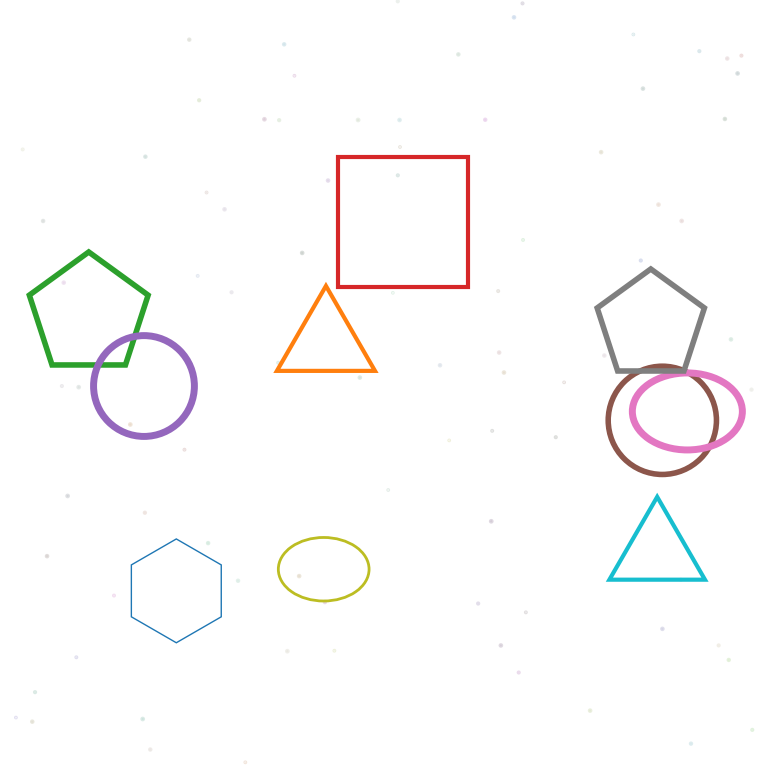[{"shape": "hexagon", "thickness": 0.5, "radius": 0.34, "center": [0.229, 0.233]}, {"shape": "triangle", "thickness": 1.5, "radius": 0.37, "center": [0.423, 0.555]}, {"shape": "pentagon", "thickness": 2, "radius": 0.41, "center": [0.115, 0.592]}, {"shape": "square", "thickness": 1.5, "radius": 0.42, "center": [0.523, 0.712]}, {"shape": "circle", "thickness": 2.5, "radius": 0.33, "center": [0.187, 0.499]}, {"shape": "circle", "thickness": 2, "radius": 0.35, "center": [0.86, 0.454]}, {"shape": "oval", "thickness": 2.5, "radius": 0.36, "center": [0.893, 0.466]}, {"shape": "pentagon", "thickness": 2, "radius": 0.37, "center": [0.845, 0.577]}, {"shape": "oval", "thickness": 1, "radius": 0.29, "center": [0.42, 0.261]}, {"shape": "triangle", "thickness": 1.5, "radius": 0.36, "center": [0.853, 0.283]}]